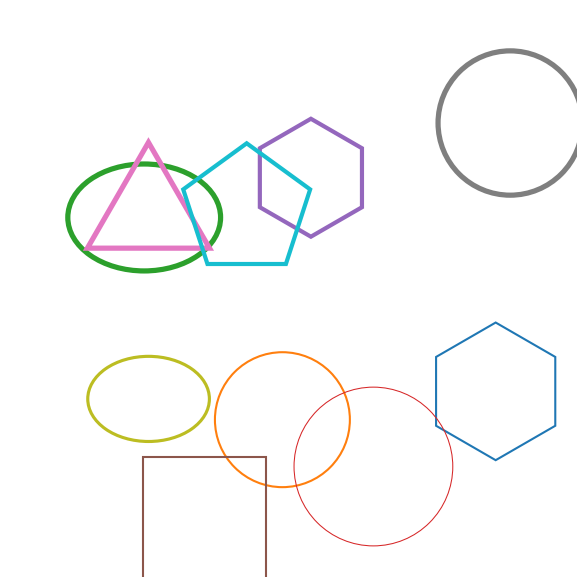[{"shape": "hexagon", "thickness": 1, "radius": 0.6, "center": [0.858, 0.321]}, {"shape": "circle", "thickness": 1, "radius": 0.58, "center": [0.489, 0.272]}, {"shape": "oval", "thickness": 2.5, "radius": 0.66, "center": [0.25, 0.623]}, {"shape": "circle", "thickness": 0.5, "radius": 0.69, "center": [0.647, 0.191]}, {"shape": "hexagon", "thickness": 2, "radius": 0.51, "center": [0.538, 0.691]}, {"shape": "square", "thickness": 1, "radius": 0.53, "center": [0.355, 0.101]}, {"shape": "triangle", "thickness": 2.5, "radius": 0.61, "center": [0.257, 0.63]}, {"shape": "circle", "thickness": 2.5, "radius": 0.62, "center": [0.883, 0.786]}, {"shape": "oval", "thickness": 1.5, "radius": 0.53, "center": [0.257, 0.308]}, {"shape": "pentagon", "thickness": 2, "radius": 0.58, "center": [0.427, 0.635]}]